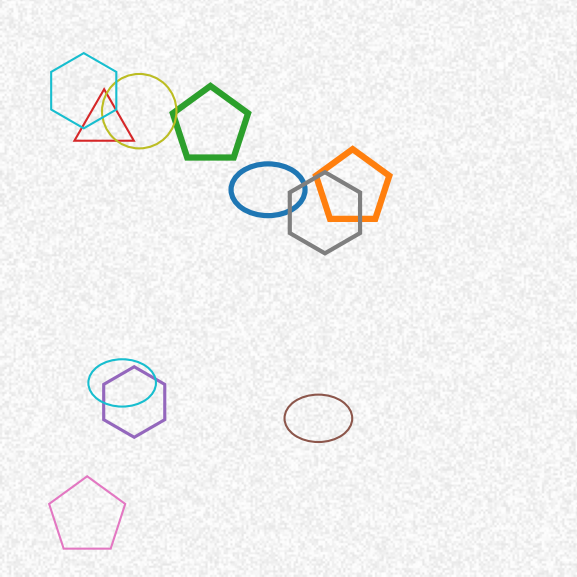[{"shape": "oval", "thickness": 2.5, "radius": 0.32, "center": [0.464, 0.671]}, {"shape": "pentagon", "thickness": 3, "radius": 0.33, "center": [0.611, 0.674]}, {"shape": "pentagon", "thickness": 3, "radius": 0.34, "center": [0.364, 0.782]}, {"shape": "triangle", "thickness": 1, "radius": 0.3, "center": [0.18, 0.785]}, {"shape": "hexagon", "thickness": 1.5, "radius": 0.31, "center": [0.232, 0.303]}, {"shape": "oval", "thickness": 1, "radius": 0.29, "center": [0.551, 0.275]}, {"shape": "pentagon", "thickness": 1, "radius": 0.35, "center": [0.151, 0.105]}, {"shape": "hexagon", "thickness": 2, "radius": 0.35, "center": [0.563, 0.631]}, {"shape": "circle", "thickness": 1, "radius": 0.32, "center": [0.241, 0.807]}, {"shape": "hexagon", "thickness": 1, "radius": 0.33, "center": [0.145, 0.842]}, {"shape": "oval", "thickness": 1, "radius": 0.29, "center": [0.212, 0.336]}]